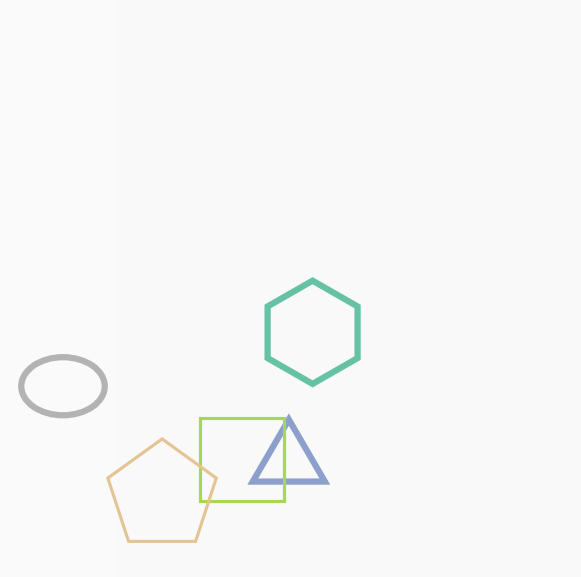[{"shape": "hexagon", "thickness": 3, "radius": 0.45, "center": [0.538, 0.424]}, {"shape": "triangle", "thickness": 3, "radius": 0.36, "center": [0.497, 0.201]}, {"shape": "square", "thickness": 1.5, "radius": 0.36, "center": [0.417, 0.203]}, {"shape": "pentagon", "thickness": 1.5, "radius": 0.49, "center": [0.279, 0.141]}, {"shape": "oval", "thickness": 3, "radius": 0.36, "center": [0.108, 0.33]}]